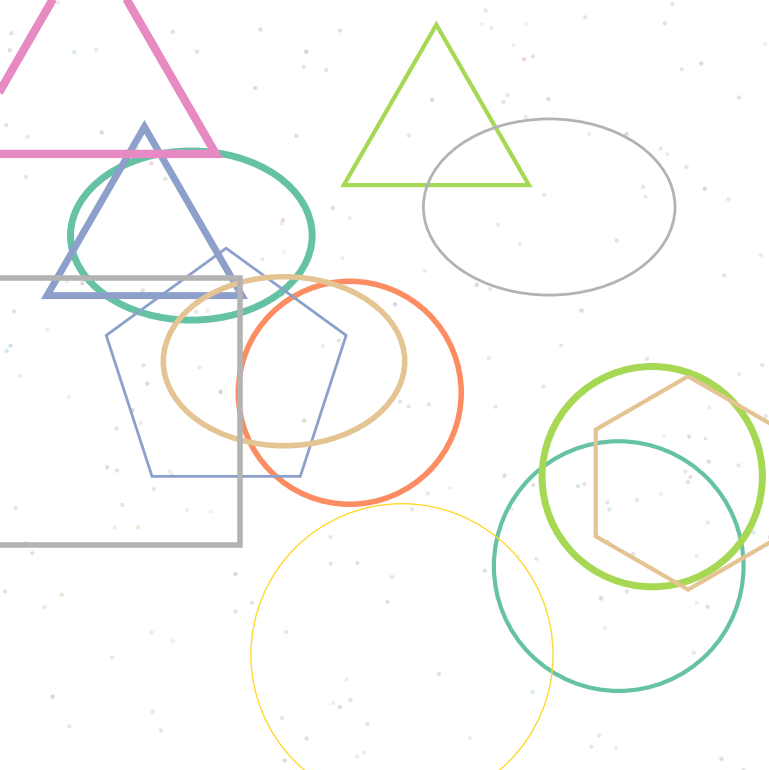[{"shape": "circle", "thickness": 1.5, "radius": 0.81, "center": [0.804, 0.265]}, {"shape": "oval", "thickness": 2.5, "radius": 0.78, "center": [0.248, 0.694]}, {"shape": "circle", "thickness": 2, "radius": 0.72, "center": [0.454, 0.49]}, {"shape": "pentagon", "thickness": 1, "radius": 0.82, "center": [0.294, 0.514]}, {"shape": "triangle", "thickness": 2.5, "radius": 0.73, "center": [0.188, 0.689]}, {"shape": "triangle", "thickness": 3, "radius": 0.95, "center": [0.116, 0.895]}, {"shape": "triangle", "thickness": 1.5, "radius": 0.69, "center": [0.567, 0.829]}, {"shape": "circle", "thickness": 2.5, "radius": 0.72, "center": [0.847, 0.381]}, {"shape": "circle", "thickness": 0.5, "radius": 0.98, "center": [0.522, 0.15]}, {"shape": "hexagon", "thickness": 1.5, "radius": 0.69, "center": [0.894, 0.373]}, {"shape": "oval", "thickness": 2, "radius": 0.78, "center": [0.369, 0.531]}, {"shape": "oval", "thickness": 1, "radius": 0.82, "center": [0.713, 0.731]}, {"shape": "square", "thickness": 2, "radius": 0.87, "center": [0.137, 0.466]}]